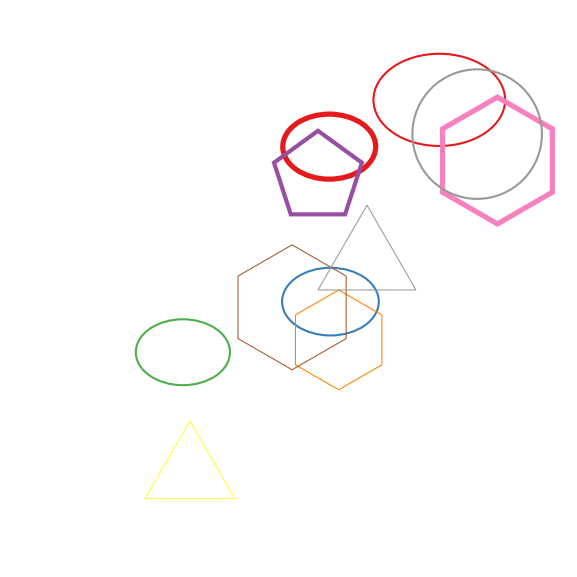[{"shape": "oval", "thickness": 1, "radius": 0.57, "center": [0.761, 0.826]}, {"shape": "oval", "thickness": 2.5, "radius": 0.4, "center": [0.57, 0.745]}, {"shape": "oval", "thickness": 1, "radius": 0.42, "center": [0.572, 0.477]}, {"shape": "oval", "thickness": 1, "radius": 0.41, "center": [0.317, 0.389]}, {"shape": "pentagon", "thickness": 2, "radius": 0.4, "center": [0.551, 0.693]}, {"shape": "hexagon", "thickness": 0.5, "radius": 0.43, "center": [0.586, 0.411]}, {"shape": "triangle", "thickness": 0.5, "radius": 0.45, "center": [0.329, 0.181]}, {"shape": "hexagon", "thickness": 0.5, "radius": 0.54, "center": [0.506, 0.467]}, {"shape": "hexagon", "thickness": 2.5, "radius": 0.55, "center": [0.861, 0.721]}, {"shape": "triangle", "thickness": 0.5, "radius": 0.49, "center": [0.635, 0.546]}, {"shape": "circle", "thickness": 1, "radius": 0.56, "center": [0.826, 0.767]}]